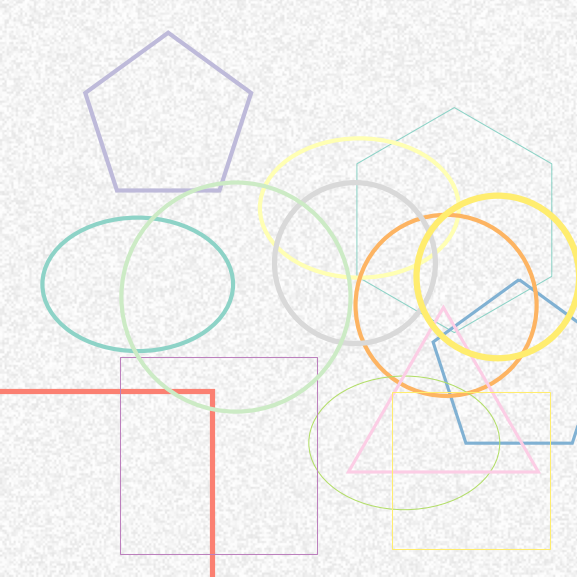[{"shape": "hexagon", "thickness": 0.5, "radius": 0.97, "center": [0.787, 0.618]}, {"shape": "oval", "thickness": 2, "radius": 0.83, "center": [0.239, 0.507]}, {"shape": "oval", "thickness": 2, "radius": 0.86, "center": [0.622, 0.639]}, {"shape": "pentagon", "thickness": 2, "radius": 0.75, "center": [0.291, 0.791]}, {"shape": "square", "thickness": 2.5, "radius": 0.92, "center": [0.182, 0.137]}, {"shape": "pentagon", "thickness": 1.5, "radius": 0.78, "center": [0.899, 0.358]}, {"shape": "circle", "thickness": 2, "radius": 0.78, "center": [0.772, 0.47]}, {"shape": "oval", "thickness": 0.5, "radius": 0.83, "center": [0.7, 0.232]}, {"shape": "triangle", "thickness": 1.5, "radius": 0.95, "center": [0.768, 0.277]}, {"shape": "circle", "thickness": 2.5, "radius": 0.7, "center": [0.615, 0.544]}, {"shape": "square", "thickness": 0.5, "radius": 0.86, "center": [0.378, 0.211]}, {"shape": "circle", "thickness": 2, "radius": 0.99, "center": [0.409, 0.485]}, {"shape": "square", "thickness": 0.5, "radius": 0.68, "center": [0.816, 0.185]}, {"shape": "circle", "thickness": 3, "radius": 0.7, "center": [0.862, 0.52]}]